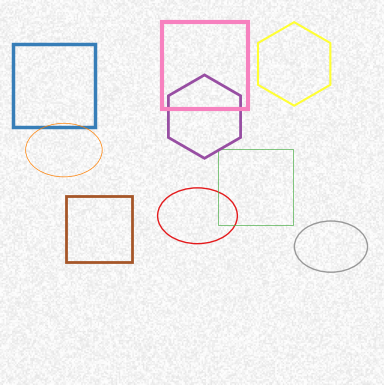[{"shape": "oval", "thickness": 1, "radius": 0.52, "center": [0.513, 0.44]}, {"shape": "square", "thickness": 2.5, "radius": 0.54, "center": [0.14, 0.778]}, {"shape": "square", "thickness": 0.5, "radius": 0.49, "center": [0.664, 0.515]}, {"shape": "hexagon", "thickness": 2, "radius": 0.54, "center": [0.531, 0.697]}, {"shape": "oval", "thickness": 0.5, "radius": 0.5, "center": [0.166, 0.61]}, {"shape": "hexagon", "thickness": 1.5, "radius": 0.54, "center": [0.764, 0.834]}, {"shape": "square", "thickness": 2, "radius": 0.43, "center": [0.257, 0.405]}, {"shape": "square", "thickness": 3, "radius": 0.56, "center": [0.532, 0.83]}, {"shape": "oval", "thickness": 1, "radius": 0.47, "center": [0.86, 0.359]}]